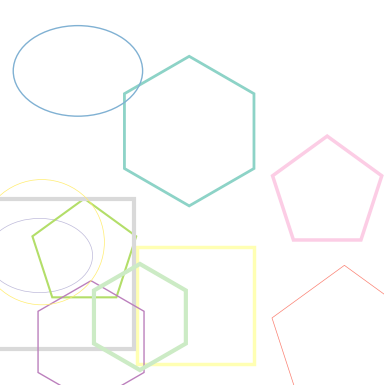[{"shape": "hexagon", "thickness": 2, "radius": 0.97, "center": [0.491, 0.659]}, {"shape": "square", "thickness": 2.5, "radius": 0.76, "center": [0.509, 0.206]}, {"shape": "oval", "thickness": 0.5, "radius": 0.69, "center": [0.103, 0.336]}, {"shape": "pentagon", "thickness": 0.5, "radius": 0.99, "center": [0.895, 0.113]}, {"shape": "oval", "thickness": 1, "radius": 0.84, "center": [0.202, 0.816]}, {"shape": "pentagon", "thickness": 1.5, "radius": 0.71, "center": [0.219, 0.342]}, {"shape": "pentagon", "thickness": 2.5, "radius": 0.75, "center": [0.85, 0.497]}, {"shape": "square", "thickness": 3, "radius": 0.97, "center": [0.155, 0.289]}, {"shape": "hexagon", "thickness": 1, "radius": 0.79, "center": [0.236, 0.112]}, {"shape": "hexagon", "thickness": 3, "radius": 0.69, "center": [0.363, 0.177]}, {"shape": "circle", "thickness": 0.5, "radius": 0.81, "center": [0.108, 0.371]}]